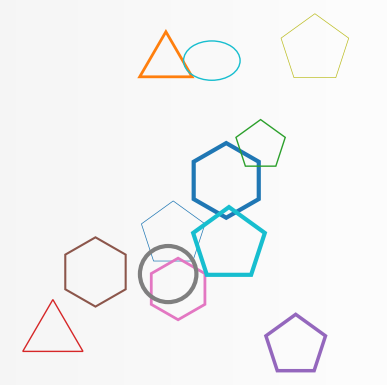[{"shape": "hexagon", "thickness": 3, "radius": 0.48, "center": [0.584, 0.531]}, {"shape": "pentagon", "thickness": 0.5, "radius": 0.43, "center": [0.447, 0.392]}, {"shape": "triangle", "thickness": 2, "radius": 0.39, "center": [0.428, 0.84]}, {"shape": "pentagon", "thickness": 1, "radius": 0.33, "center": [0.673, 0.623]}, {"shape": "triangle", "thickness": 1, "radius": 0.45, "center": [0.136, 0.132]}, {"shape": "pentagon", "thickness": 2.5, "radius": 0.4, "center": [0.763, 0.103]}, {"shape": "hexagon", "thickness": 1.5, "radius": 0.45, "center": [0.246, 0.294]}, {"shape": "hexagon", "thickness": 2, "radius": 0.4, "center": [0.46, 0.249]}, {"shape": "circle", "thickness": 3, "radius": 0.36, "center": [0.434, 0.288]}, {"shape": "pentagon", "thickness": 0.5, "radius": 0.46, "center": [0.813, 0.873]}, {"shape": "pentagon", "thickness": 3, "radius": 0.49, "center": [0.591, 0.365]}, {"shape": "oval", "thickness": 1, "radius": 0.36, "center": [0.547, 0.843]}]